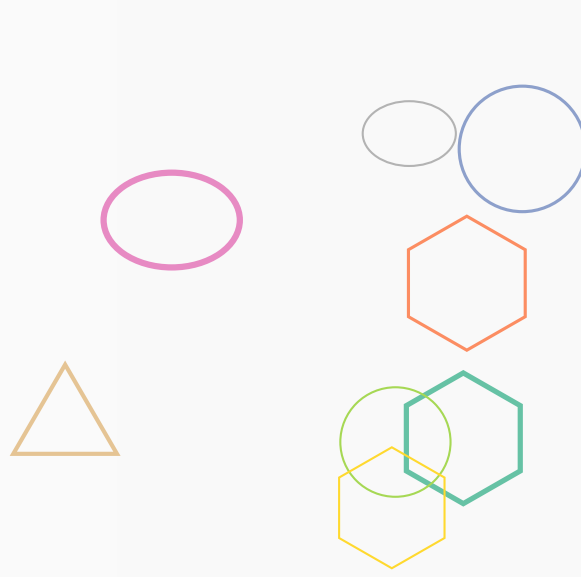[{"shape": "hexagon", "thickness": 2.5, "radius": 0.57, "center": [0.797, 0.24]}, {"shape": "hexagon", "thickness": 1.5, "radius": 0.58, "center": [0.803, 0.509]}, {"shape": "circle", "thickness": 1.5, "radius": 0.54, "center": [0.899, 0.741]}, {"shape": "oval", "thickness": 3, "radius": 0.59, "center": [0.295, 0.618]}, {"shape": "circle", "thickness": 1, "radius": 0.47, "center": [0.68, 0.234]}, {"shape": "hexagon", "thickness": 1, "radius": 0.52, "center": [0.674, 0.12]}, {"shape": "triangle", "thickness": 2, "radius": 0.51, "center": [0.112, 0.265]}, {"shape": "oval", "thickness": 1, "radius": 0.4, "center": [0.704, 0.768]}]